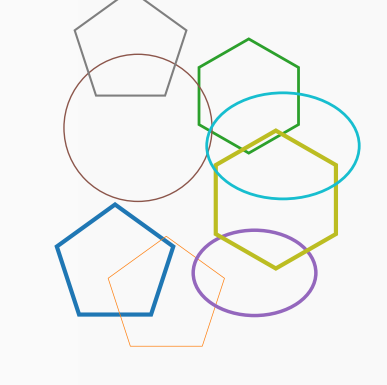[{"shape": "pentagon", "thickness": 3, "radius": 0.79, "center": [0.297, 0.311]}, {"shape": "pentagon", "thickness": 0.5, "radius": 0.79, "center": [0.429, 0.228]}, {"shape": "hexagon", "thickness": 2, "radius": 0.74, "center": [0.642, 0.751]}, {"shape": "oval", "thickness": 2.5, "radius": 0.79, "center": [0.657, 0.291]}, {"shape": "circle", "thickness": 1, "radius": 0.96, "center": [0.356, 0.668]}, {"shape": "pentagon", "thickness": 1.5, "radius": 0.76, "center": [0.337, 0.874]}, {"shape": "hexagon", "thickness": 3, "radius": 0.9, "center": [0.712, 0.482]}, {"shape": "oval", "thickness": 2, "radius": 0.98, "center": [0.73, 0.621]}]